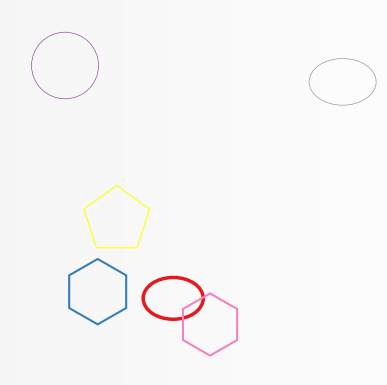[{"shape": "oval", "thickness": 2.5, "radius": 0.39, "center": [0.447, 0.225]}, {"shape": "hexagon", "thickness": 1.5, "radius": 0.42, "center": [0.252, 0.242]}, {"shape": "circle", "thickness": 0.5, "radius": 0.43, "center": [0.168, 0.83]}, {"shape": "pentagon", "thickness": 1, "radius": 0.45, "center": [0.301, 0.429]}, {"shape": "hexagon", "thickness": 1.5, "radius": 0.4, "center": [0.542, 0.157]}, {"shape": "oval", "thickness": 0.5, "radius": 0.43, "center": [0.884, 0.787]}]